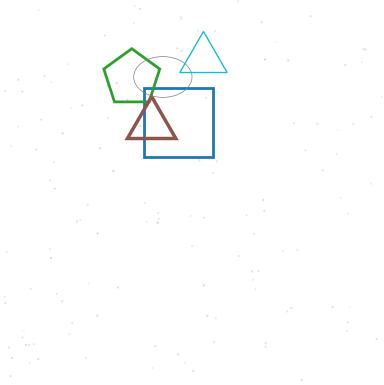[{"shape": "square", "thickness": 2, "radius": 0.45, "center": [0.464, 0.681]}, {"shape": "pentagon", "thickness": 2, "radius": 0.38, "center": [0.342, 0.797]}, {"shape": "triangle", "thickness": 2.5, "radius": 0.36, "center": [0.394, 0.677]}, {"shape": "oval", "thickness": 0.5, "radius": 0.38, "center": [0.423, 0.8]}, {"shape": "triangle", "thickness": 1, "radius": 0.36, "center": [0.529, 0.847]}]